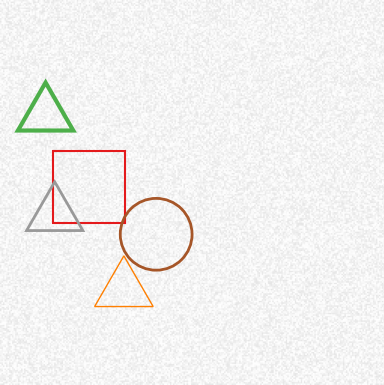[{"shape": "square", "thickness": 1.5, "radius": 0.47, "center": [0.23, 0.515]}, {"shape": "triangle", "thickness": 3, "radius": 0.42, "center": [0.118, 0.703]}, {"shape": "triangle", "thickness": 1, "radius": 0.44, "center": [0.322, 0.248]}, {"shape": "circle", "thickness": 2, "radius": 0.47, "center": [0.406, 0.391]}, {"shape": "triangle", "thickness": 2, "radius": 0.42, "center": [0.142, 0.443]}]